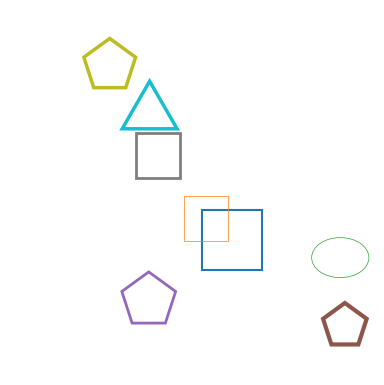[{"shape": "square", "thickness": 1.5, "radius": 0.39, "center": [0.603, 0.376]}, {"shape": "square", "thickness": 0.5, "radius": 0.29, "center": [0.535, 0.432]}, {"shape": "oval", "thickness": 0.5, "radius": 0.37, "center": [0.884, 0.331]}, {"shape": "pentagon", "thickness": 2, "radius": 0.37, "center": [0.386, 0.22]}, {"shape": "pentagon", "thickness": 3, "radius": 0.3, "center": [0.896, 0.154]}, {"shape": "square", "thickness": 2, "radius": 0.29, "center": [0.41, 0.596]}, {"shape": "pentagon", "thickness": 2.5, "radius": 0.35, "center": [0.285, 0.829]}, {"shape": "triangle", "thickness": 2.5, "radius": 0.41, "center": [0.389, 0.707]}]